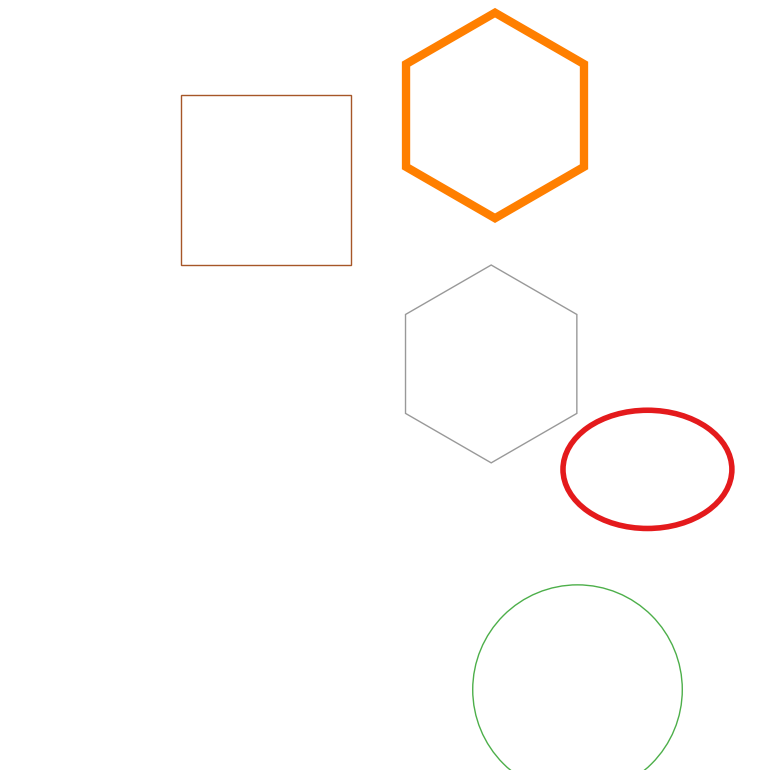[{"shape": "oval", "thickness": 2, "radius": 0.55, "center": [0.841, 0.39]}, {"shape": "circle", "thickness": 0.5, "radius": 0.68, "center": [0.75, 0.104]}, {"shape": "hexagon", "thickness": 3, "radius": 0.67, "center": [0.643, 0.85]}, {"shape": "square", "thickness": 0.5, "radius": 0.55, "center": [0.345, 0.767]}, {"shape": "hexagon", "thickness": 0.5, "radius": 0.64, "center": [0.638, 0.527]}]